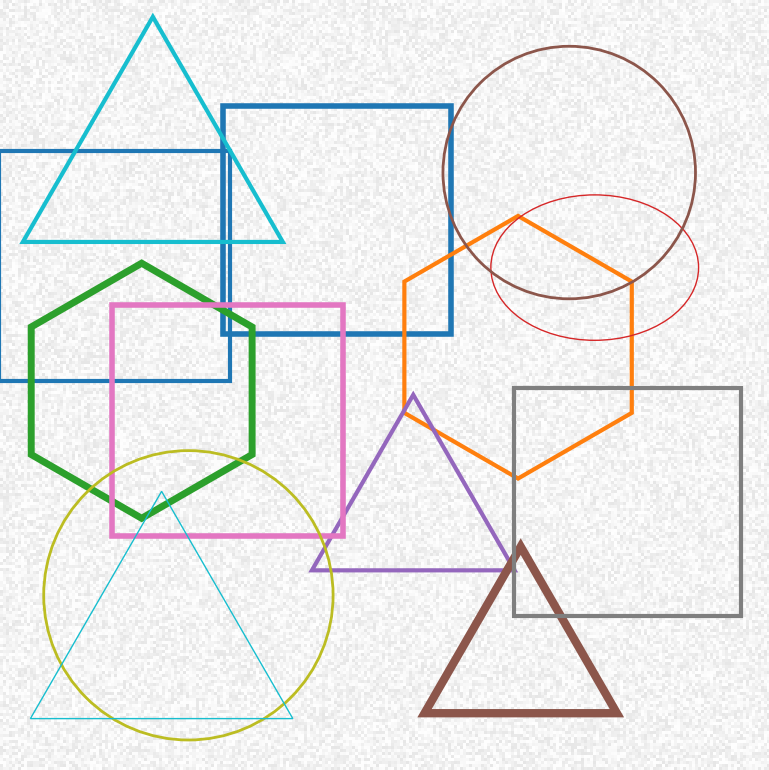[{"shape": "square", "thickness": 1.5, "radius": 0.75, "center": [0.149, 0.655]}, {"shape": "square", "thickness": 2, "radius": 0.74, "center": [0.437, 0.714]}, {"shape": "hexagon", "thickness": 1.5, "radius": 0.85, "center": [0.673, 0.549]}, {"shape": "hexagon", "thickness": 2.5, "radius": 0.83, "center": [0.184, 0.493]}, {"shape": "oval", "thickness": 0.5, "radius": 0.67, "center": [0.772, 0.652]}, {"shape": "triangle", "thickness": 1.5, "radius": 0.76, "center": [0.537, 0.335]}, {"shape": "triangle", "thickness": 3, "radius": 0.72, "center": [0.676, 0.146]}, {"shape": "circle", "thickness": 1, "radius": 0.82, "center": [0.739, 0.776]}, {"shape": "square", "thickness": 2, "radius": 0.75, "center": [0.295, 0.453]}, {"shape": "square", "thickness": 1.5, "radius": 0.74, "center": [0.815, 0.348]}, {"shape": "circle", "thickness": 1, "radius": 0.94, "center": [0.245, 0.227]}, {"shape": "triangle", "thickness": 0.5, "radius": 0.98, "center": [0.21, 0.165]}, {"shape": "triangle", "thickness": 1.5, "radius": 0.97, "center": [0.198, 0.783]}]